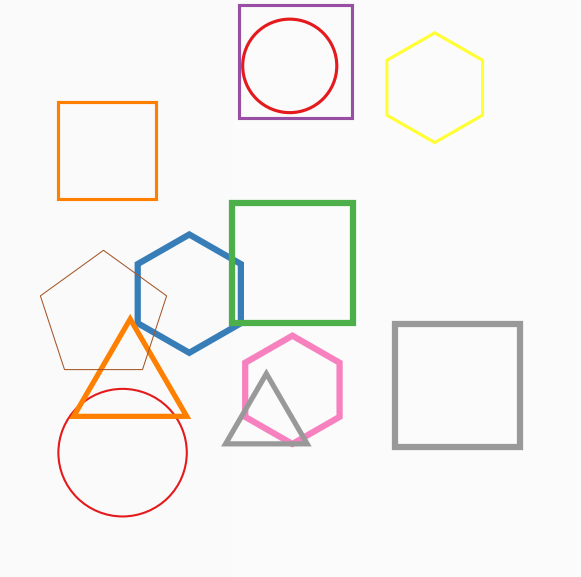[{"shape": "circle", "thickness": 1.5, "radius": 0.4, "center": [0.498, 0.885]}, {"shape": "circle", "thickness": 1, "radius": 0.55, "center": [0.211, 0.215]}, {"shape": "hexagon", "thickness": 3, "radius": 0.51, "center": [0.326, 0.491]}, {"shape": "square", "thickness": 3, "radius": 0.52, "center": [0.504, 0.544]}, {"shape": "square", "thickness": 1.5, "radius": 0.49, "center": [0.509, 0.892]}, {"shape": "square", "thickness": 1.5, "radius": 0.42, "center": [0.184, 0.739]}, {"shape": "triangle", "thickness": 2.5, "radius": 0.56, "center": [0.224, 0.334]}, {"shape": "hexagon", "thickness": 1.5, "radius": 0.48, "center": [0.748, 0.847]}, {"shape": "pentagon", "thickness": 0.5, "radius": 0.57, "center": [0.178, 0.452]}, {"shape": "hexagon", "thickness": 3, "radius": 0.47, "center": [0.503, 0.324]}, {"shape": "square", "thickness": 3, "radius": 0.53, "center": [0.787, 0.332]}, {"shape": "triangle", "thickness": 2.5, "radius": 0.41, "center": [0.458, 0.271]}]